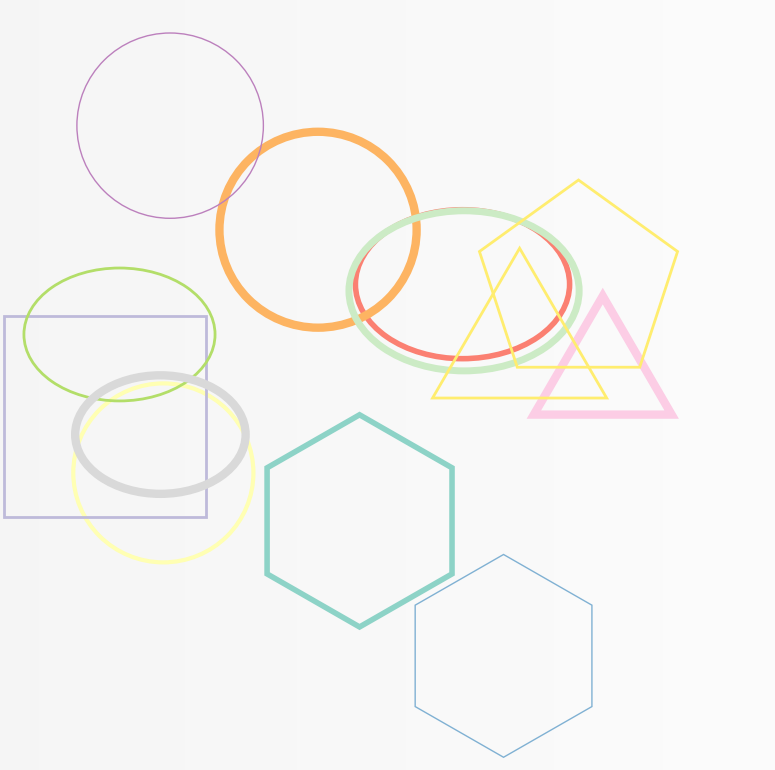[{"shape": "hexagon", "thickness": 2, "radius": 0.69, "center": [0.464, 0.324]}, {"shape": "circle", "thickness": 1.5, "radius": 0.58, "center": [0.211, 0.386]}, {"shape": "square", "thickness": 1, "radius": 0.65, "center": [0.135, 0.459]}, {"shape": "oval", "thickness": 2, "radius": 0.69, "center": [0.597, 0.631]}, {"shape": "hexagon", "thickness": 0.5, "radius": 0.66, "center": [0.65, 0.148]}, {"shape": "circle", "thickness": 3, "radius": 0.64, "center": [0.41, 0.702]}, {"shape": "oval", "thickness": 1, "radius": 0.62, "center": [0.154, 0.566]}, {"shape": "triangle", "thickness": 3, "radius": 0.51, "center": [0.778, 0.513]}, {"shape": "oval", "thickness": 3, "radius": 0.55, "center": [0.207, 0.436]}, {"shape": "circle", "thickness": 0.5, "radius": 0.6, "center": [0.22, 0.837]}, {"shape": "oval", "thickness": 2.5, "radius": 0.74, "center": [0.599, 0.622]}, {"shape": "pentagon", "thickness": 1, "radius": 0.67, "center": [0.746, 0.632]}, {"shape": "triangle", "thickness": 1, "radius": 0.65, "center": [0.67, 0.548]}]